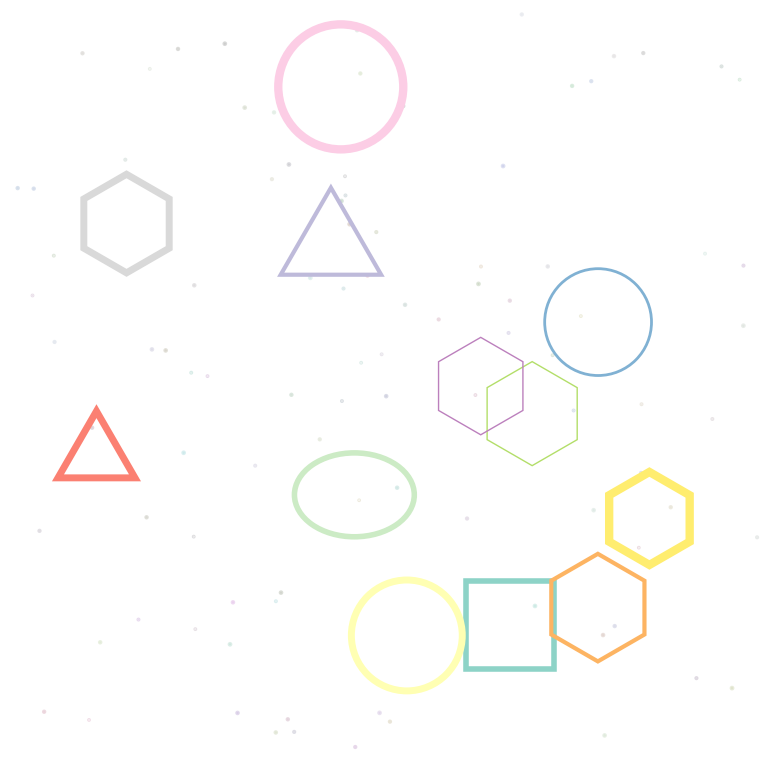[{"shape": "square", "thickness": 2, "radius": 0.29, "center": [0.663, 0.188]}, {"shape": "circle", "thickness": 2.5, "radius": 0.36, "center": [0.528, 0.175]}, {"shape": "triangle", "thickness": 1.5, "radius": 0.38, "center": [0.43, 0.681]}, {"shape": "triangle", "thickness": 2.5, "radius": 0.29, "center": [0.125, 0.408]}, {"shape": "circle", "thickness": 1, "radius": 0.35, "center": [0.777, 0.582]}, {"shape": "hexagon", "thickness": 1.5, "radius": 0.35, "center": [0.776, 0.211]}, {"shape": "hexagon", "thickness": 0.5, "radius": 0.34, "center": [0.691, 0.463]}, {"shape": "circle", "thickness": 3, "radius": 0.41, "center": [0.443, 0.887]}, {"shape": "hexagon", "thickness": 2.5, "radius": 0.32, "center": [0.164, 0.71]}, {"shape": "hexagon", "thickness": 0.5, "radius": 0.32, "center": [0.624, 0.499]}, {"shape": "oval", "thickness": 2, "radius": 0.39, "center": [0.46, 0.357]}, {"shape": "hexagon", "thickness": 3, "radius": 0.3, "center": [0.843, 0.327]}]